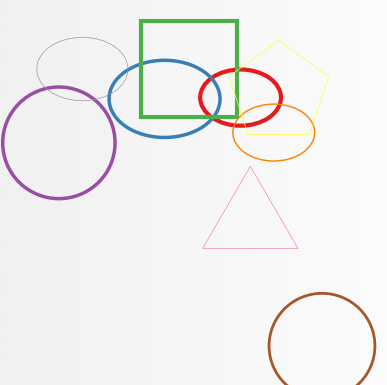[{"shape": "oval", "thickness": 3, "radius": 0.52, "center": [0.621, 0.747]}, {"shape": "oval", "thickness": 2.5, "radius": 0.72, "center": [0.425, 0.743]}, {"shape": "square", "thickness": 3, "radius": 0.62, "center": [0.488, 0.82]}, {"shape": "circle", "thickness": 2.5, "radius": 0.72, "center": [0.152, 0.629]}, {"shape": "oval", "thickness": 1, "radius": 0.53, "center": [0.706, 0.656]}, {"shape": "pentagon", "thickness": 0.5, "radius": 0.68, "center": [0.719, 0.76]}, {"shape": "circle", "thickness": 2, "radius": 0.68, "center": [0.831, 0.101]}, {"shape": "triangle", "thickness": 0.5, "radius": 0.71, "center": [0.646, 0.426]}, {"shape": "oval", "thickness": 0.5, "radius": 0.59, "center": [0.213, 0.821]}]